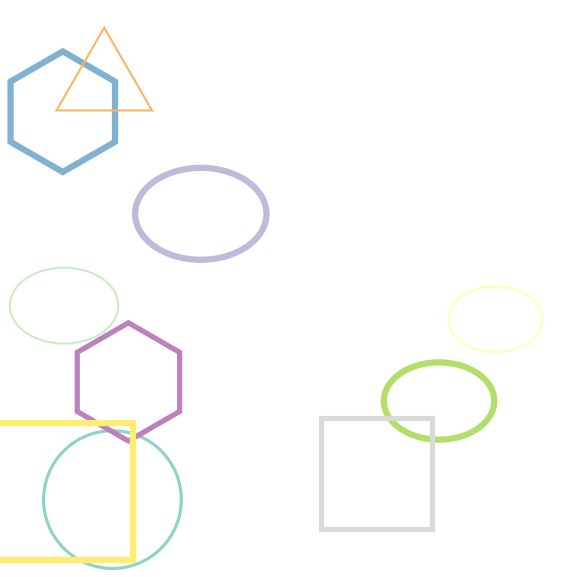[{"shape": "circle", "thickness": 1.5, "radius": 0.6, "center": [0.195, 0.134]}, {"shape": "oval", "thickness": 1, "radius": 0.41, "center": [0.858, 0.446]}, {"shape": "oval", "thickness": 3, "radius": 0.57, "center": [0.348, 0.629]}, {"shape": "hexagon", "thickness": 3, "radius": 0.52, "center": [0.109, 0.806]}, {"shape": "triangle", "thickness": 1, "radius": 0.48, "center": [0.18, 0.856]}, {"shape": "oval", "thickness": 3, "radius": 0.48, "center": [0.76, 0.305]}, {"shape": "square", "thickness": 2.5, "radius": 0.48, "center": [0.652, 0.179]}, {"shape": "hexagon", "thickness": 2.5, "radius": 0.51, "center": [0.222, 0.338]}, {"shape": "oval", "thickness": 1, "radius": 0.47, "center": [0.111, 0.47]}, {"shape": "square", "thickness": 3, "radius": 0.59, "center": [0.112, 0.148]}]